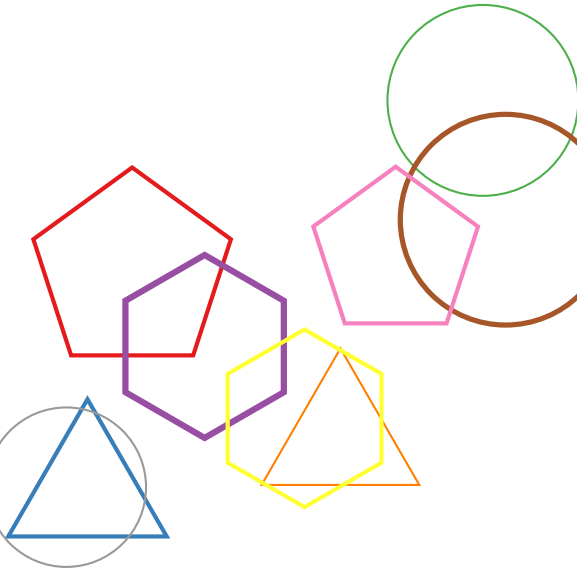[{"shape": "pentagon", "thickness": 2, "radius": 0.9, "center": [0.229, 0.529]}, {"shape": "triangle", "thickness": 2, "radius": 0.79, "center": [0.151, 0.149]}, {"shape": "circle", "thickness": 1, "radius": 0.83, "center": [0.836, 0.825]}, {"shape": "hexagon", "thickness": 3, "radius": 0.79, "center": [0.354, 0.399]}, {"shape": "triangle", "thickness": 1, "radius": 0.79, "center": [0.59, 0.238]}, {"shape": "hexagon", "thickness": 2, "radius": 0.77, "center": [0.527, 0.275]}, {"shape": "circle", "thickness": 2.5, "radius": 0.91, "center": [0.876, 0.619]}, {"shape": "pentagon", "thickness": 2, "radius": 0.75, "center": [0.685, 0.56]}, {"shape": "circle", "thickness": 1, "radius": 0.69, "center": [0.115, 0.156]}]